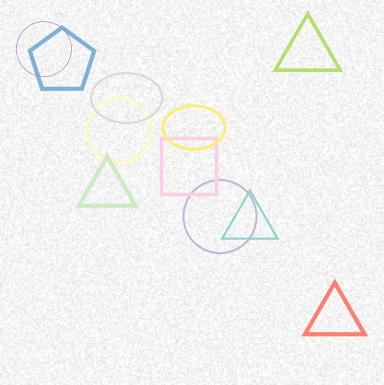[{"shape": "triangle", "thickness": 1.5, "radius": 0.42, "center": [0.649, 0.422]}, {"shape": "circle", "thickness": 1.5, "radius": 0.42, "center": [0.309, 0.661]}, {"shape": "circle", "thickness": 1.5, "radius": 0.48, "center": [0.571, 0.437]}, {"shape": "triangle", "thickness": 3, "radius": 0.45, "center": [0.87, 0.177]}, {"shape": "pentagon", "thickness": 3, "radius": 0.44, "center": [0.161, 0.841]}, {"shape": "triangle", "thickness": 2.5, "radius": 0.49, "center": [0.799, 0.866]}, {"shape": "square", "thickness": 2.5, "radius": 0.36, "center": [0.489, 0.569]}, {"shape": "oval", "thickness": 1.5, "radius": 0.46, "center": [0.329, 0.745]}, {"shape": "circle", "thickness": 0.5, "radius": 0.36, "center": [0.114, 0.872]}, {"shape": "triangle", "thickness": 3, "radius": 0.43, "center": [0.278, 0.508]}, {"shape": "oval", "thickness": 2, "radius": 0.4, "center": [0.504, 0.669]}]